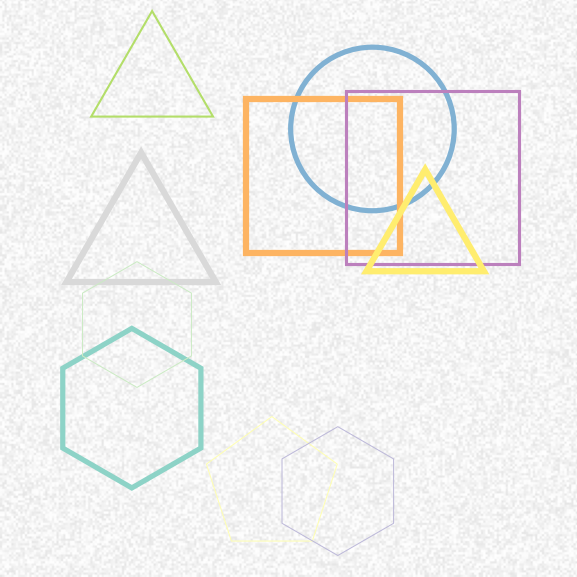[{"shape": "hexagon", "thickness": 2.5, "radius": 0.69, "center": [0.228, 0.292]}, {"shape": "pentagon", "thickness": 0.5, "radius": 0.6, "center": [0.471, 0.159]}, {"shape": "hexagon", "thickness": 0.5, "radius": 0.56, "center": [0.585, 0.149]}, {"shape": "circle", "thickness": 2.5, "radius": 0.71, "center": [0.645, 0.776]}, {"shape": "square", "thickness": 3, "radius": 0.67, "center": [0.559, 0.694]}, {"shape": "triangle", "thickness": 1, "radius": 0.61, "center": [0.263, 0.858]}, {"shape": "triangle", "thickness": 3, "radius": 0.75, "center": [0.244, 0.585]}, {"shape": "square", "thickness": 1.5, "radius": 0.75, "center": [0.749, 0.692]}, {"shape": "hexagon", "thickness": 0.5, "radius": 0.54, "center": [0.237, 0.437]}, {"shape": "triangle", "thickness": 3, "radius": 0.59, "center": [0.736, 0.588]}]